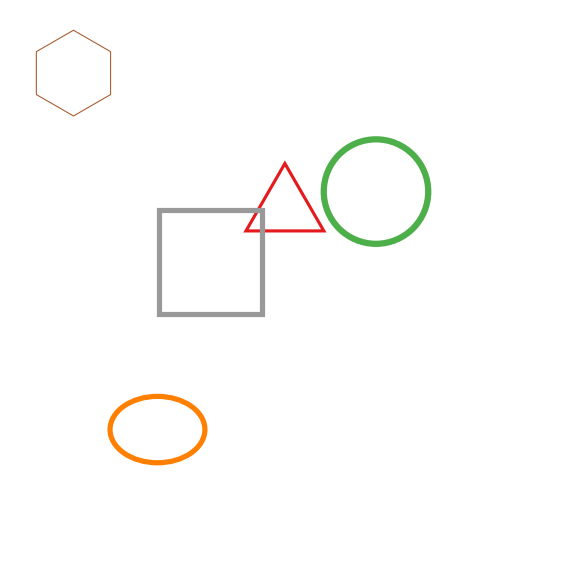[{"shape": "triangle", "thickness": 1.5, "radius": 0.39, "center": [0.493, 0.638]}, {"shape": "circle", "thickness": 3, "radius": 0.45, "center": [0.651, 0.667]}, {"shape": "oval", "thickness": 2.5, "radius": 0.41, "center": [0.273, 0.255]}, {"shape": "hexagon", "thickness": 0.5, "radius": 0.37, "center": [0.127, 0.873]}, {"shape": "square", "thickness": 2.5, "radius": 0.45, "center": [0.365, 0.545]}]